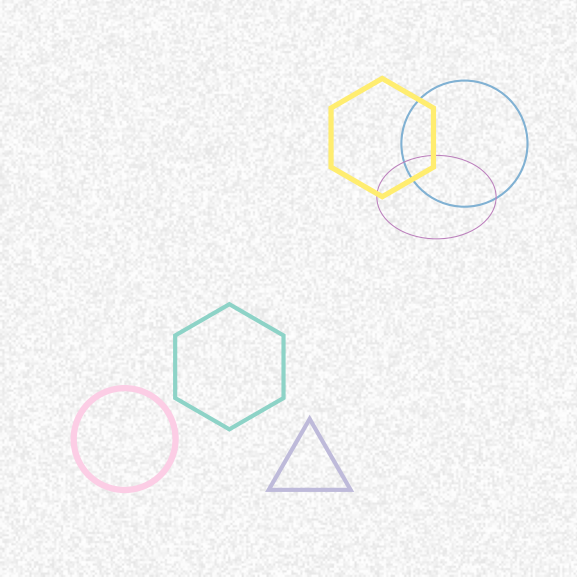[{"shape": "hexagon", "thickness": 2, "radius": 0.54, "center": [0.397, 0.364]}, {"shape": "triangle", "thickness": 2, "radius": 0.41, "center": [0.536, 0.192]}, {"shape": "circle", "thickness": 1, "radius": 0.55, "center": [0.804, 0.75]}, {"shape": "circle", "thickness": 3, "radius": 0.44, "center": [0.216, 0.239]}, {"shape": "oval", "thickness": 0.5, "radius": 0.52, "center": [0.756, 0.658]}, {"shape": "hexagon", "thickness": 2.5, "radius": 0.51, "center": [0.662, 0.761]}]